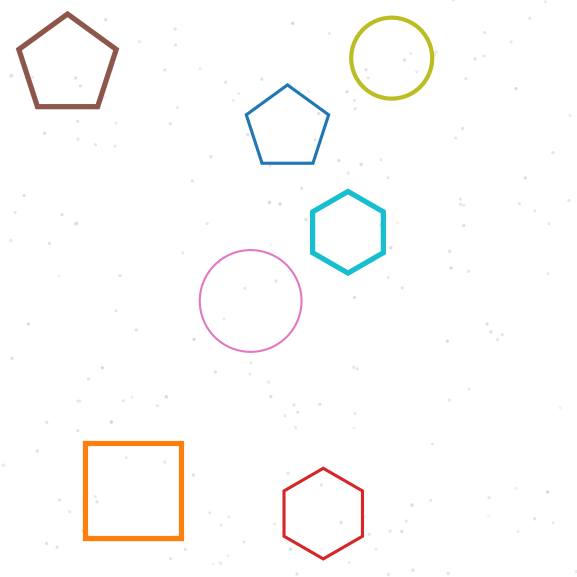[{"shape": "pentagon", "thickness": 1.5, "radius": 0.37, "center": [0.498, 0.777]}, {"shape": "square", "thickness": 2.5, "radius": 0.41, "center": [0.23, 0.15]}, {"shape": "hexagon", "thickness": 1.5, "radius": 0.39, "center": [0.56, 0.11]}, {"shape": "pentagon", "thickness": 2.5, "radius": 0.44, "center": [0.117, 0.886]}, {"shape": "circle", "thickness": 1, "radius": 0.44, "center": [0.434, 0.478]}, {"shape": "circle", "thickness": 2, "radius": 0.35, "center": [0.678, 0.898]}, {"shape": "hexagon", "thickness": 2.5, "radius": 0.35, "center": [0.603, 0.597]}]